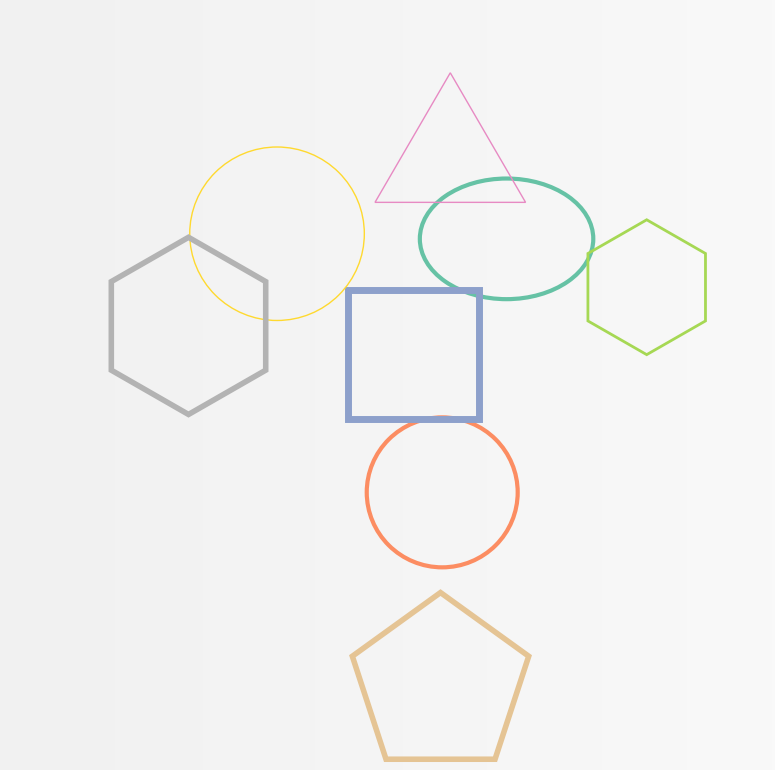[{"shape": "oval", "thickness": 1.5, "radius": 0.56, "center": [0.654, 0.69]}, {"shape": "circle", "thickness": 1.5, "radius": 0.49, "center": [0.571, 0.361]}, {"shape": "square", "thickness": 2.5, "radius": 0.42, "center": [0.533, 0.539]}, {"shape": "triangle", "thickness": 0.5, "radius": 0.56, "center": [0.581, 0.793]}, {"shape": "hexagon", "thickness": 1, "radius": 0.44, "center": [0.834, 0.627]}, {"shape": "circle", "thickness": 0.5, "radius": 0.56, "center": [0.357, 0.696]}, {"shape": "pentagon", "thickness": 2, "radius": 0.6, "center": [0.568, 0.111]}, {"shape": "hexagon", "thickness": 2, "radius": 0.58, "center": [0.243, 0.577]}]